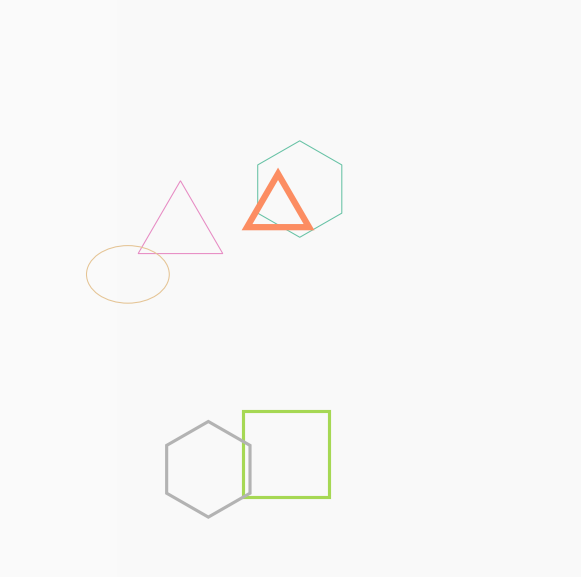[{"shape": "hexagon", "thickness": 0.5, "radius": 0.42, "center": [0.516, 0.672]}, {"shape": "triangle", "thickness": 3, "radius": 0.31, "center": [0.478, 0.637]}, {"shape": "triangle", "thickness": 0.5, "radius": 0.42, "center": [0.31, 0.602]}, {"shape": "square", "thickness": 1.5, "radius": 0.37, "center": [0.492, 0.213]}, {"shape": "oval", "thickness": 0.5, "radius": 0.36, "center": [0.22, 0.524]}, {"shape": "hexagon", "thickness": 1.5, "radius": 0.41, "center": [0.358, 0.186]}]